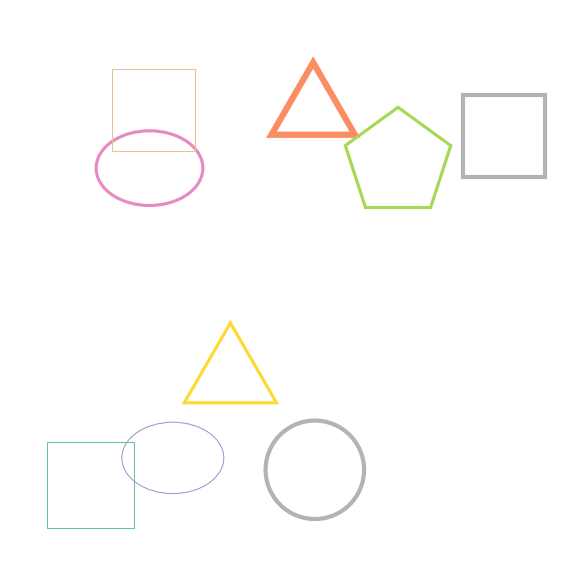[{"shape": "square", "thickness": 0.5, "radius": 0.37, "center": [0.157, 0.159]}, {"shape": "triangle", "thickness": 3, "radius": 0.42, "center": [0.542, 0.807]}, {"shape": "oval", "thickness": 0.5, "radius": 0.44, "center": [0.299, 0.206]}, {"shape": "oval", "thickness": 1.5, "radius": 0.46, "center": [0.259, 0.708]}, {"shape": "pentagon", "thickness": 1.5, "radius": 0.48, "center": [0.689, 0.717]}, {"shape": "triangle", "thickness": 1.5, "radius": 0.46, "center": [0.399, 0.348]}, {"shape": "square", "thickness": 0.5, "radius": 0.36, "center": [0.265, 0.809]}, {"shape": "square", "thickness": 2, "radius": 0.36, "center": [0.873, 0.764]}, {"shape": "circle", "thickness": 2, "radius": 0.43, "center": [0.545, 0.186]}]